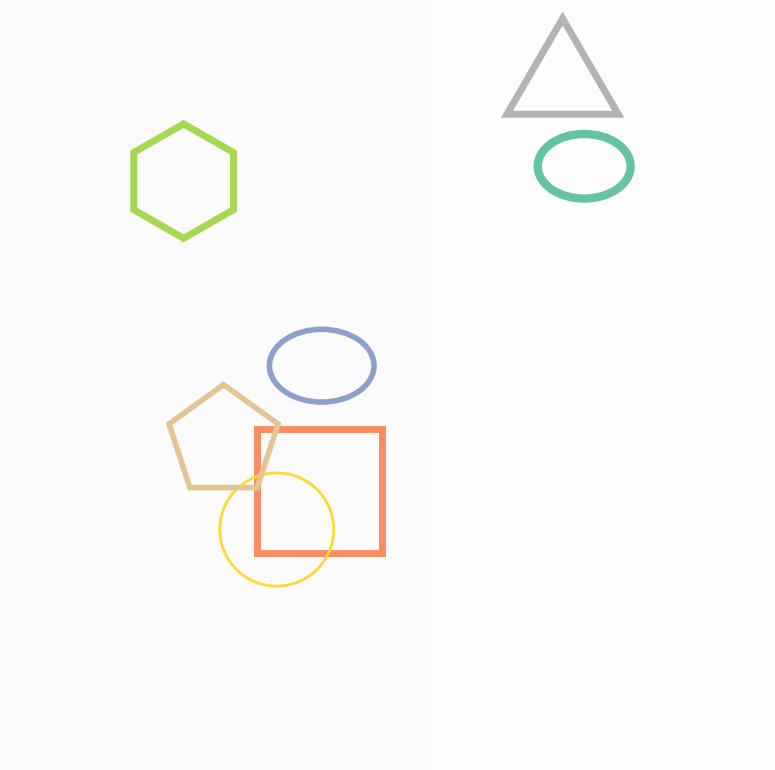[{"shape": "oval", "thickness": 3, "radius": 0.3, "center": [0.754, 0.784]}, {"shape": "square", "thickness": 2.5, "radius": 0.4, "center": [0.412, 0.362]}, {"shape": "oval", "thickness": 2, "radius": 0.34, "center": [0.415, 0.525]}, {"shape": "hexagon", "thickness": 2.5, "radius": 0.37, "center": [0.237, 0.765]}, {"shape": "circle", "thickness": 1, "radius": 0.37, "center": [0.357, 0.312]}, {"shape": "pentagon", "thickness": 2, "radius": 0.37, "center": [0.288, 0.427]}, {"shape": "triangle", "thickness": 2.5, "radius": 0.41, "center": [0.726, 0.893]}]